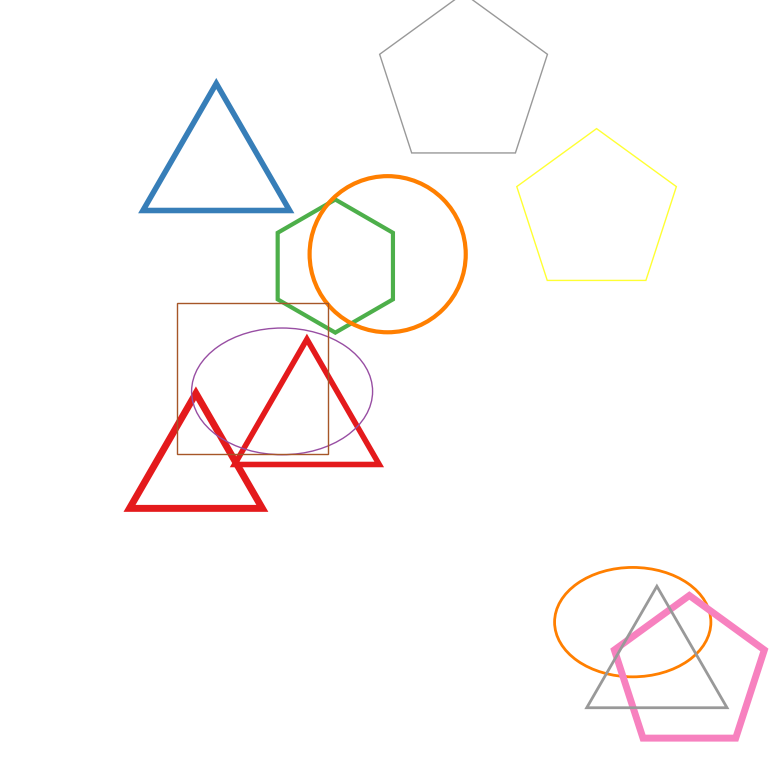[{"shape": "triangle", "thickness": 2, "radius": 0.54, "center": [0.399, 0.451]}, {"shape": "triangle", "thickness": 2.5, "radius": 0.5, "center": [0.254, 0.39]}, {"shape": "triangle", "thickness": 2, "radius": 0.55, "center": [0.281, 0.782]}, {"shape": "hexagon", "thickness": 1.5, "radius": 0.43, "center": [0.435, 0.654]}, {"shape": "oval", "thickness": 0.5, "radius": 0.59, "center": [0.366, 0.492]}, {"shape": "circle", "thickness": 1.5, "radius": 0.51, "center": [0.503, 0.67]}, {"shape": "oval", "thickness": 1, "radius": 0.51, "center": [0.822, 0.192]}, {"shape": "pentagon", "thickness": 0.5, "radius": 0.54, "center": [0.775, 0.724]}, {"shape": "square", "thickness": 0.5, "radius": 0.49, "center": [0.328, 0.509]}, {"shape": "pentagon", "thickness": 2.5, "radius": 0.51, "center": [0.895, 0.124]}, {"shape": "triangle", "thickness": 1, "radius": 0.53, "center": [0.853, 0.133]}, {"shape": "pentagon", "thickness": 0.5, "radius": 0.57, "center": [0.602, 0.894]}]